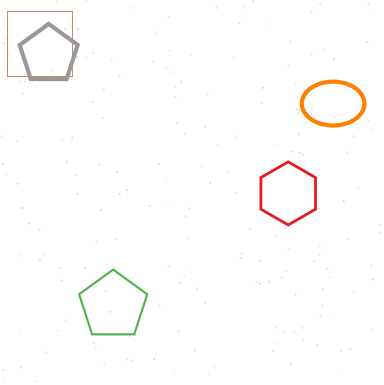[{"shape": "hexagon", "thickness": 2, "radius": 0.41, "center": [0.749, 0.498]}, {"shape": "pentagon", "thickness": 1.5, "radius": 0.47, "center": [0.294, 0.207]}, {"shape": "oval", "thickness": 3, "radius": 0.41, "center": [0.865, 0.731]}, {"shape": "square", "thickness": 0.5, "radius": 0.42, "center": [0.103, 0.886]}, {"shape": "pentagon", "thickness": 3, "radius": 0.4, "center": [0.126, 0.859]}]